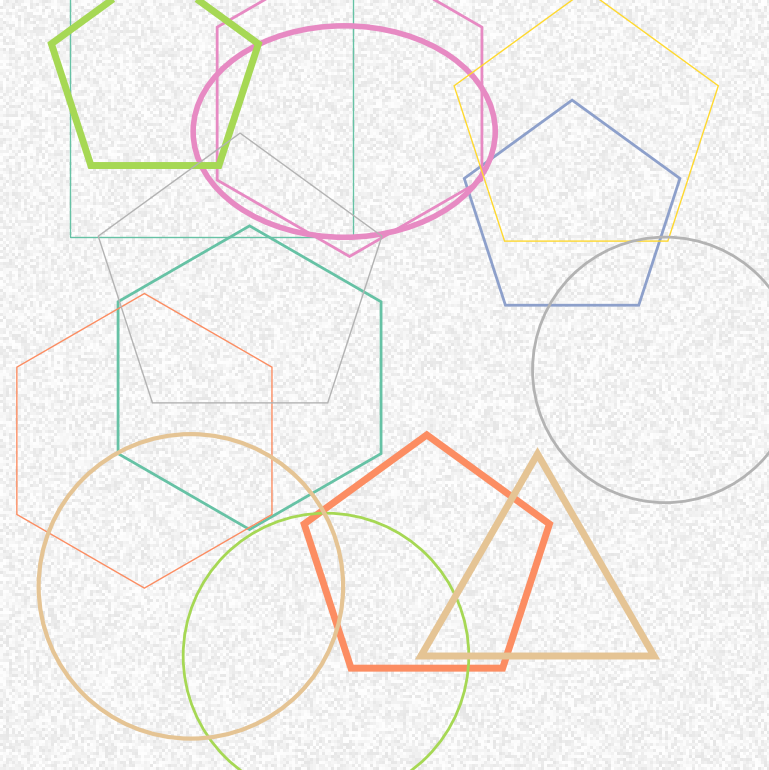[{"shape": "hexagon", "thickness": 1, "radius": 0.99, "center": [0.324, 0.51]}, {"shape": "square", "thickness": 0.5, "radius": 0.92, "center": [0.275, 0.876]}, {"shape": "pentagon", "thickness": 2.5, "radius": 0.84, "center": [0.554, 0.268]}, {"shape": "hexagon", "thickness": 0.5, "radius": 0.96, "center": [0.188, 0.428]}, {"shape": "pentagon", "thickness": 1, "radius": 0.74, "center": [0.743, 0.723]}, {"shape": "hexagon", "thickness": 1, "radius": 0.99, "center": [0.454, 0.865]}, {"shape": "oval", "thickness": 2, "radius": 0.98, "center": [0.447, 0.829]}, {"shape": "pentagon", "thickness": 2.5, "radius": 0.71, "center": [0.201, 0.899]}, {"shape": "circle", "thickness": 1, "radius": 0.93, "center": [0.423, 0.148]}, {"shape": "pentagon", "thickness": 0.5, "radius": 0.9, "center": [0.761, 0.833]}, {"shape": "triangle", "thickness": 2.5, "radius": 0.87, "center": [0.698, 0.235]}, {"shape": "circle", "thickness": 1.5, "radius": 0.99, "center": [0.248, 0.238]}, {"shape": "pentagon", "thickness": 0.5, "radius": 0.97, "center": [0.312, 0.633]}, {"shape": "circle", "thickness": 1, "radius": 0.86, "center": [0.864, 0.52]}]